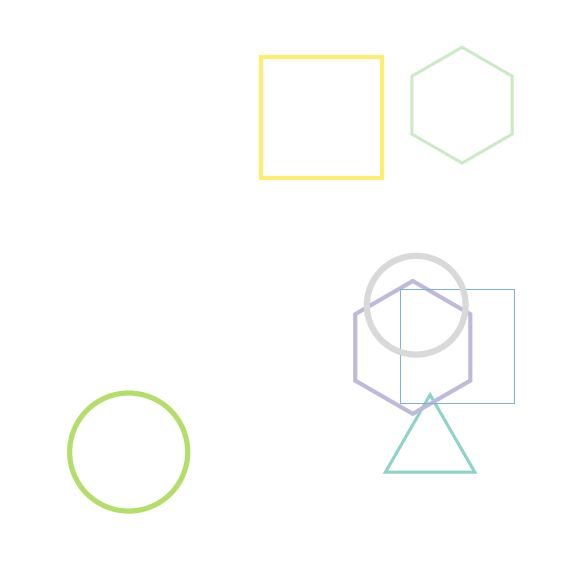[{"shape": "triangle", "thickness": 1.5, "radius": 0.45, "center": [0.745, 0.226]}, {"shape": "hexagon", "thickness": 2, "radius": 0.58, "center": [0.715, 0.398]}, {"shape": "square", "thickness": 0.5, "radius": 0.5, "center": [0.792, 0.4]}, {"shape": "circle", "thickness": 2.5, "radius": 0.51, "center": [0.223, 0.216]}, {"shape": "circle", "thickness": 3, "radius": 0.43, "center": [0.721, 0.471]}, {"shape": "hexagon", "thickness": 1.5, "radius": 0.5, "center": [0.8, 0.817]}, {"shape": "square", "thickness": 2, "radius": 0.52, "center": [0.557, 0.796]}]